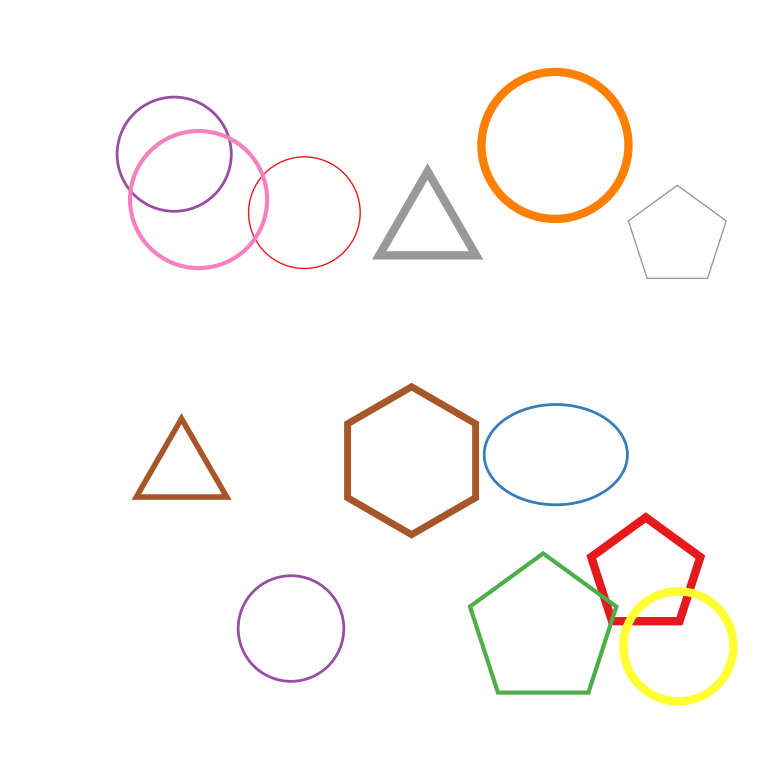[{"shape": "pentagon", "thickness": 3, "radius": 0.37, "center": [0.839, 0.254]}, {"shape": "circle", "thickness": 0.5, "radius": 0.36, "center": [0.395, 0.724]}, {"shape": "oval", "thickness": 1, "radius": 0.47, "center": [0.722, 0.41]}, {"shape": "pentagon", "thickness": 1.5, "radius": 0.5, "center": [0.705, 0.181]}, {"shape": "circle", "thickness": 1, "radius": 0.37, "center": [0.226, 0.8]}, {"shape": "circle", "thickness": 1, "radius": 0.34, "center": [0.378, 0.184]}, {"shape": "circle", "thickness": 3, "radius": 0.48, "center": [0.721, 0.811]}, {"shape": "circle", "thickness": 3, "radius": 0.36, "center": [0.881, 0.161]}, {"shape": "hexagon", "thickness": 2.5, "radius": 0.48, "center": [0.535, 0.402]}, {"shape": "triangle", "thickness": 2, "radius": 0.34, "center": [0.236, 0.388]}, {"shape": "circle", "thickness": 1.5, "radius": 0.45, "center": [0.258, 0.741]}, {"shape": "pentagon", "thickness": 0.5, "radius": 0.33, "center": [0.88, 0.692]}, {"shape": "triangle", "thickness": 3, "radius": 0.36, "center": [0.555, 0.705]}]